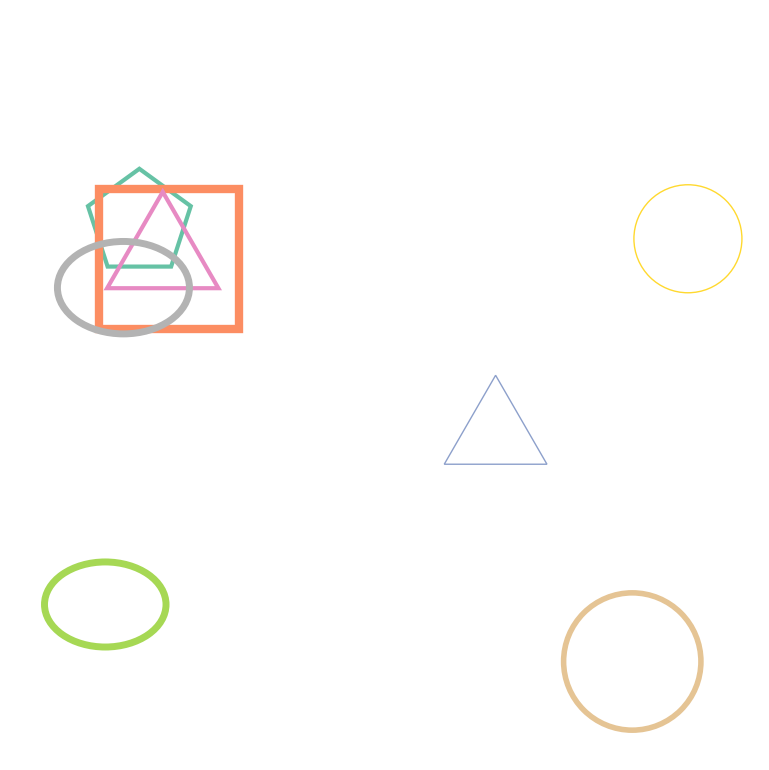[{"shape": "pentagon", "thickness": 1.5, "radius": 0.35, "center": [0.181, 0.711]}, {"shape": "square", "thickness": 3, "radius": 0.45, "center": [0.219, 0.664]}, {"shape": "triangle", "thickness": 0.5, "radius": 0.39, "center": [0.644, 0.436]}, {"shape": "triangle", "thickness": 1.5, "radius": 0.42, "center": [0.211, 0.667]}, {"shape": "oval", "thickness": 2.5, "radius": 0.39, "center": [0.137, 0.215]}, {"shape": "circle", "thickness": 0.5, "radius": 0.35, "center": [0.893, 0.69]}, {"shape": "circle", "thickness": 2, "radius": 0.45, "center": [0.821, 0.141]}, {"shape": "oval", "thickness": 2.5, "radius": 0.43, "center": [0.16, 0.626]}]